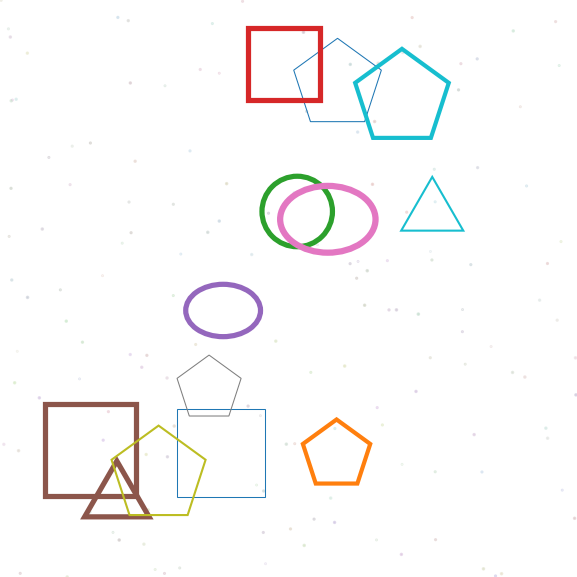[{"shape": "pentagon", "thickness": 0.5, "radius": 0.4, "center": [0.584, 0.853]}, {"shape": "square", "thickness": 0.5, "radius": 0.38, "center": [0.382, 0.215]}, {"shape": "pentagon", "thickness": 2, "radius": 0.31, "center": [0.583, 0.211]}, {"shape": "circle", "thickness": 2.5, "radius": 0.31, "center": [0.515, 0.633]}, {"shape": "square", "thickness": 2.5, "radius": 0.31, "center": [0.492, 0.888]}, {"shape": "oval", "thickness": 2.5, "radius": 0.32, "center": [0.386, 0.462]}, {"shape": "square", "thickness": 2.5, "radius": 0.39, "center": [0.157, 0.22]}, {"shape": "triangle", "thickness": 2.5, "radius": 0.32, "center": [0.202, 0.136]}, {"shape": "oval", "thickness": 3, "radius": 0.41, "center": [0.568, 0.619]}, {"shape": "pentagon", "thickness": 0.5, "radius": 0.29, "center": [0.362, 0.326]}, {"shape": "pentagon", "thickness": 1, "radius": 0.43, "center": [0.275, 0.177]}, {"shape": "pentagon", "thickness": 2, "radius": 0.43, "center": [0.696, 0.829]}, {"shape": "triangle", "thickness": 1, "radius": 0.31, "center": [0.748, 0.631]}]